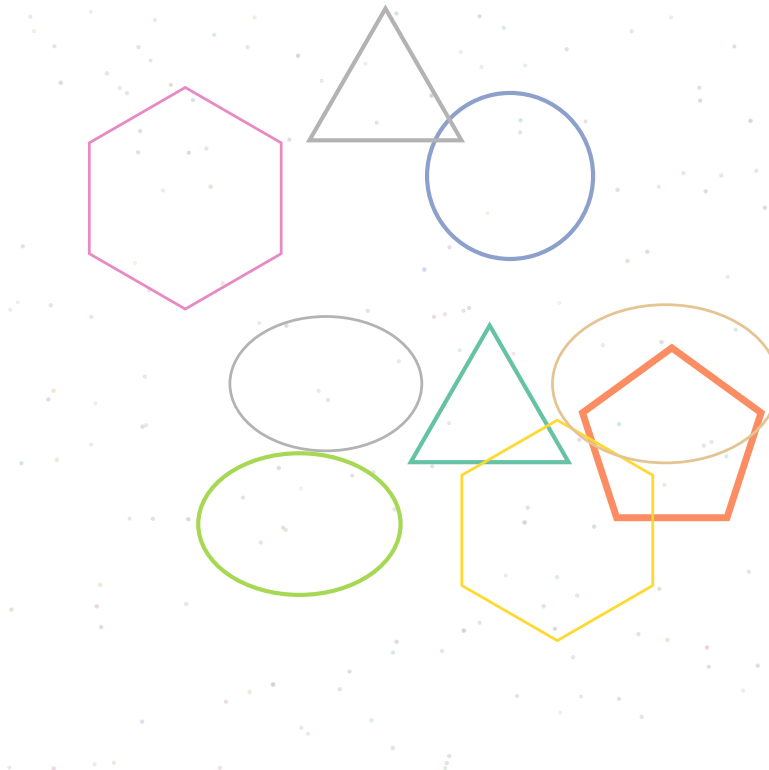[{"shape": "triangle", "thickness": 1.5, "radius": 0.59, "center": [0.636, 0.459]}, {"shape": "pentagon", "thickness": 2.5, "radius": 0.61, "center": [0.872, 0.426]}, {"shape": "circle", "thickness": 1.5, "radius": 0.54, "center": [0.662, 0.771]}, {"shape": "hexagon", "thickness": 1, "radius": 0.72, "center": [0.241, 0.743]}, {"shape": "oval", "thickness": 1.5, "radius": 0.66, "center": [0.389, 0.319]}, {"shape": "hexagon", "thickness": 1, "radius": 0.72, "center": [0.724, 0.311]}, {"shape": "oval", "thickness": 1, "radius": 0.73, "center": [0.864, 0.502]}, {"shape": "oval", "thickness": 1, "radius": 0.62, "center": [0.423, 0.502]}, {"shape": "triangle", "thickness": 1.5, "radius": 0.57, "center": [0.501, 0.875]}]